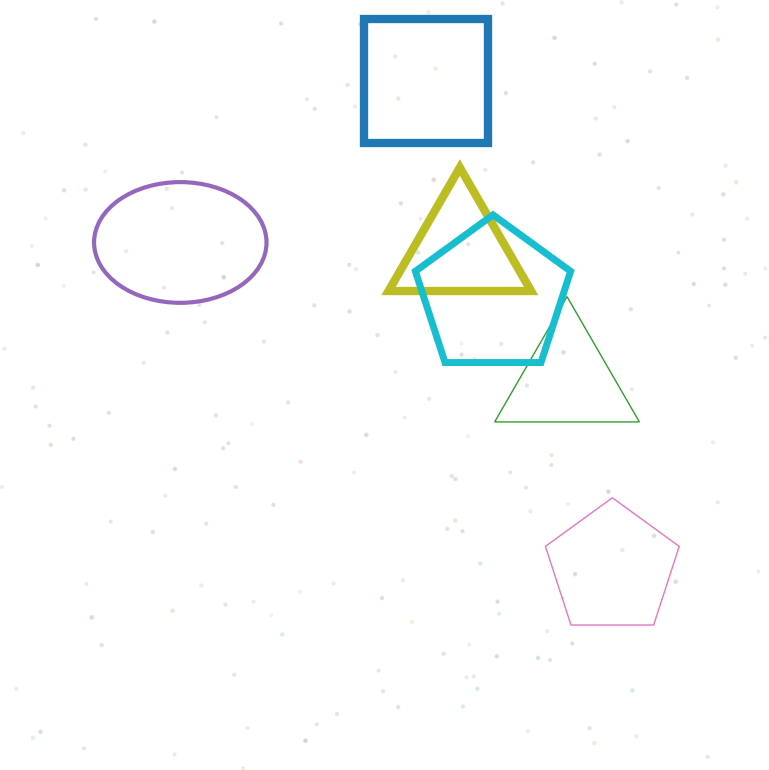[{"shape": "square", "thickness": 3, "radius": 0.4, "center": [0.554, 0.895]}, {"shape": "triangle", "thickness": 0.5, "radius": 0.54, "center": [0.736, 0.506]}, {"shape": "oval", "thickness": 1.5, "radius": 0.56, "center": [0.234, 0.685]}, {"shape": "pentagon", "thickness": 0.5, "radius": 0.46, "center": [0.795, 0.262]}, {"shape": "triangle", "thickness": 3, "radius": 0.53, "center": [0.597, 0.676]}, {"shape": "pentagon", "thickness": 2.5, "radius": 0.53, "center": [0.64, 0.615]}]